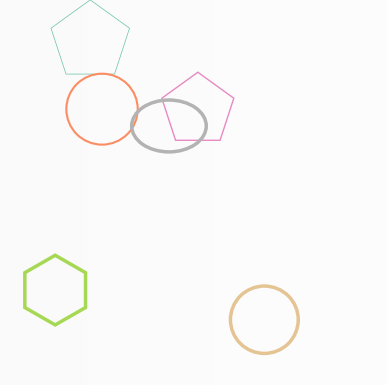[{"shape": "pentagon", "thickness": 0.5, "radius": 0.53, "center": [0.233, 0.894]}, {"shape": "circle", "thickness": 1.5, "radius": 0.46, "center": [0.263, 0.716]}, {"shape": "pentagon", "thickness": 1, "radius": 0.49, "center": [0.511, 0.715]}, {"shape": "hexagon", "thickness": 2.5, "radius": 0.45, "center": [0.142, 0.246]}, {"shape": "circle", "thickness": 2.5, "radius": 0.44, "center": [0.682, 0.17]}, {"shape": "oval", "thickness": 2.5, "radius": 0.48, "center": [0.436, 0.673]}]